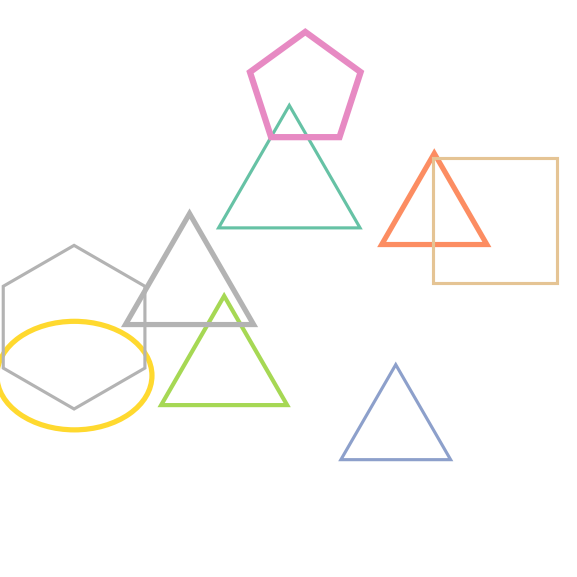[{"shape": "triangle", "thickness": 1.5, "radius": 0.71, "center": [0.501, 0.675]}, {"shape": "triangle", "thickness": 2.5, "radius": 0.53, "center": [0.752, 0.628]}, {"shape": "triangle", "thickness": 1.5, "radius": 0.55, "center": [0.685, 0.258]}, {"shape": "pentagon", "thickness": 3, "radius": 0.5, "center": [0.529, 0.843]}, {"shape": "triangle", "thickness": 2, "radius": 0.63, "center": [0.388, 0.361]}, {"shape": "oval", "thickness": 2.5, "radius": 0.67, "center": [0.129, 0.349]}, {"shape": "square", "thickness": 1.5, "radius": 0.54, "center": [0.857, 0.618]}, {"shape": "triangle", "thickness": 2.5, "radius": 0.64, "center": [0.328, 0.501]}, {"shape": "hexagon", "thickness": 1.5, "radius": 0.71, "center": [0.128, 0.433]}]